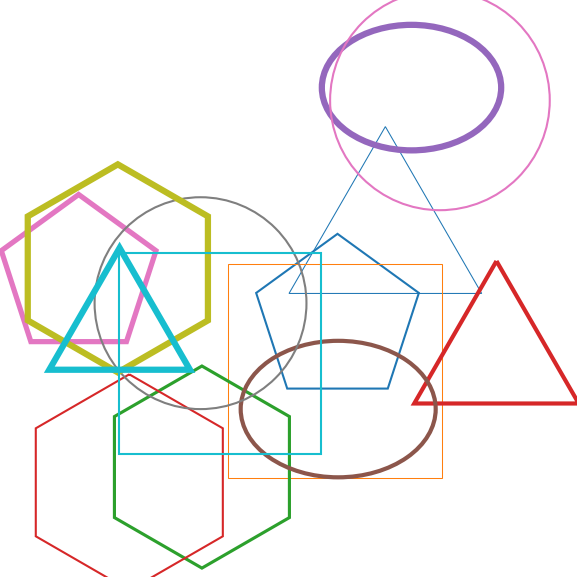[{"shape": "triangle", "thickness": 0.5, "radius": 0.96, "center": [0.667, 0.587]}, {"shape": "pentagon", "thickness": 1, "radius": 0.74, "center": [0.584, 0.446]}, {"shape": "square", "thickness": 0.5, "radius": 0.93, "center": [0.58, 0.357]}, {"shape": "hexagon", "thickness": 1.5, "radius": 0.87, "center": [0.35, 0.19]}, {"shape": "triangle", "thickness": 2, "radius": 0.82, "center": [0.86, 0.383]}, {"shape": "hexagon", "thickness": 1, "radius": 0.93, "center": [0.224, 0.164]}, {"shape": "oval", "thickness": 3, "radius": 0.78, "center": [0.713, 0.847]}, {"shape": "oval", "thickness": 2, "radius": 0.84, "center": [0.586, 0.291]}, {"shape": "pentagon", "thickness": 2.5, "radius": 0.7, "center": [0.136, 0.521]}, {"shape": "circle", "thickness": 1, "radius": 0.95, "center": [0.762, 0.825]}, {"shape": "circle", "thickness": 1, "radius": 0.92, "center": [0.347, 0.474]}, {"shape": "hexagon", "thickness": 3, "radius": 0.9, "center": [0.204, 0.534]}, {"shape": "square", "thickness": 1, "radius": 0.87, "center": [0.381, 0.387]}, {"shape": "triangle", "thickness": 3, "radius": 0.7, "center": [0.207, 0.429]}]